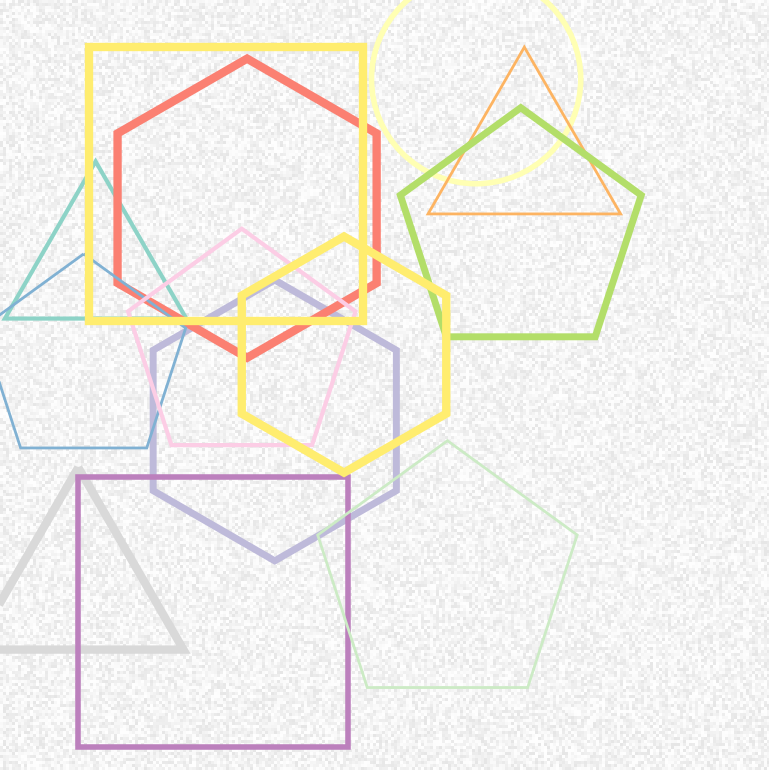[{"shape": "triangle", "thickness": 1.5, "radius": 0.68, "center": [0.124, 0.654]}, {"shape": "circle", "thickness": 2, "radius": 0.68, "center": [0.618, 0.897]}, {"shape": "hexagon", "thickness": 2.5, "radius": 0.91, "center": [0.357, 0.454]}, {"shape": "hexagon", "thickness": 3, "radius": 0.97, "center": [0.321, 0.73]}, {"shape": "pentagon", "thickness": 1, "radius": 0.7, "center": [0.109, 0.531]}, {"shape": "triangle", "thickness": 1, "radius": 0.72, "center": [0.681, 0.794]}, {"shape": "pentagon", "thickness": 2.5, "radius": 0.82, "center": [0.676, 0.696]}, {"shape": "pentagon", "thickness": 1.5, "radius": 0.78, "center": [0.314, 0.548]}, {"shape": "triangle", "thickness": 3, "radius": 0.79, "center": [0.102, 0.235]}, {"shape": "square", "thickness": 2, "radius": 0.88, "center": [0.277, 0.205]}, {"shape": "pentagon", "thickness": 1, "radius": 0.89, "center": [0.581, 0.25]}, {"shape": "hexagon", "thickness": 3, "radius": 0.77, "center": [0.447, 0.539]}, {"shape": "square", "thickness": 3, "radius": 0.89, "center": [0.293, 0.761]}]